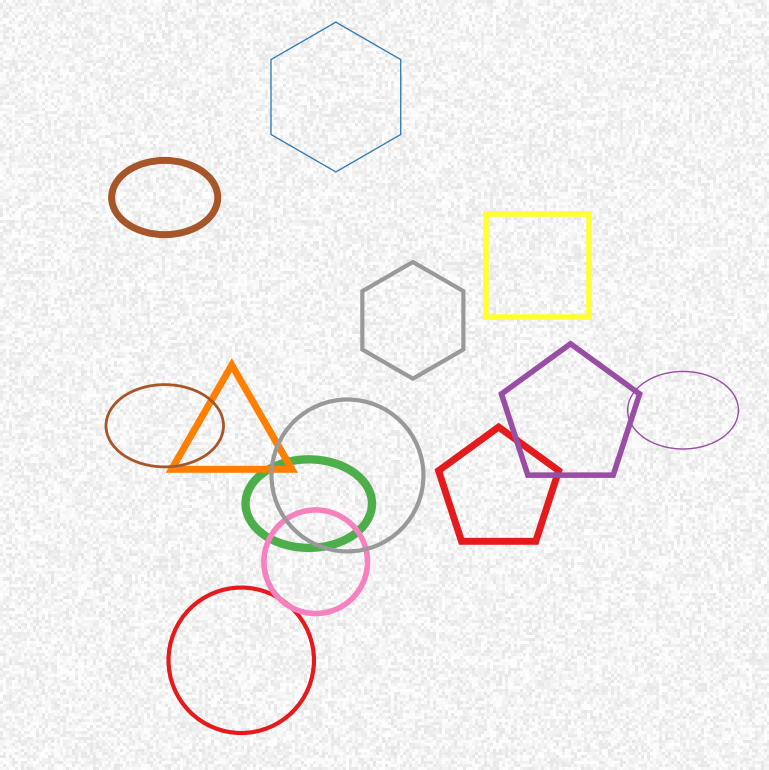[{"shape": "circle", "thickness": 1.5, "radius": 0.47, "center": [0.313, 0.142]}, {"shape": "pentagon", "thickness": 2.5, "radius": 0.41, "center": [0.648, 0.363]}, {"shape": "hexagon", "thickness": 0.5, "radius": 0.49, "center": [0.436, 0.874]}, {"shape": "oval", "thickness": 3, "radius": 0.41, "center": [0.401, 0.346]}, {"shape": "pentagon", "thickness": 2, "radius": 0.47, "center": [0.741, 0.459]}, {"shape": "oval", "thickness": 0.5, "radius": 0.36, "center": [0.887, 0.467]}, {"shape": "triangle", "thickness": 2.5, "radius": 0.45, "center": [0.301, 0.436]}, {"shape": "square", "thickness": 2, "radius": 0.33, "center": [0.698, 0.655]}, {"shape": "oval", "thickness": 1, "radius": 0.38, "center": [0.214, 0.447]}, {"shape": "oval", "thickness": 2.5, "radius": 0.34, "center": [0.214, 0.743]}, {"shape": "circle", "thickness": 2, "radius": 0.34, "center": [0.41, 0.27]}, {"shape": "circle", "thickness": 1.5, "radius": 0.49, "center": [0.451, 0.383]}, {"shape": "hexagon", "thickness": 1.5, "radius": 0.38, "center": [0.536, 0.584]}]